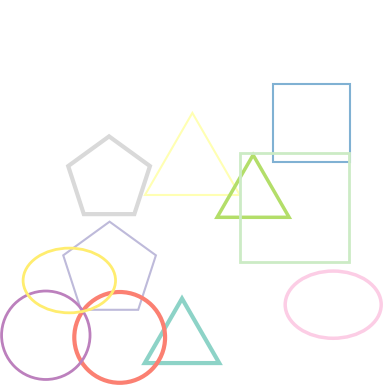[{"shape": "triangle", "thickness": 3, "radius": 0.56, "center": [0.473, 0.113]}, {"shape": "triangle", "thickness": 1.5, "radius": 0.71, "center": [0.5, 0.565]}, {"shape": "pentagon", "thickness": 1.5, "radius": 0.63, "center": [0.285, 0.298]}, {"shape": "circle", "thickness": 3, "radius": 0.59, "center": [0.311, 0.124]}, {"shape": "square", "thickness": 1.5, "radius": 0.5, "center": [0.809, 0.68]}, {"shape": "triangle", "thickness": 2.5, "radius": 0.54, "center": [0.657, 0.49]}, {"shape": "oval", "thickness": 2.5, "radius": 0.62, "center": [0.865, 0.209]}, {"shape": "pentagon", "thickness": 3, "radius": 0.56, "center": [0.283, 0.534]}, {"shape": "circle", "thickness": 2, "radius": 0.57, "center": [0.119, 0.129]}, {"shape": "square", "thickness": 2, "radius": 0.71, "center": [0.765, 0.461]}, {"shape": "oval", "thickness": 2, "radius": 0.6, "center": [0.18, 0.272]}]